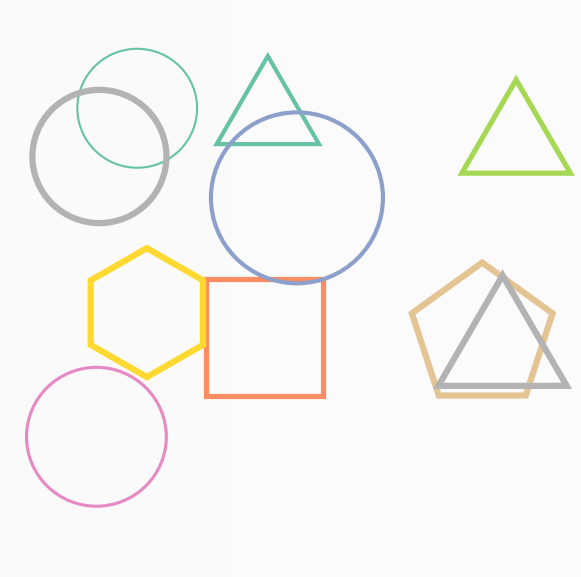[{"shape": "triangle", "thickness": 2, "radius": 0.51, "center": [0.461, 0.8]}, {"shape": "circle", "thickness": 1, "radius": 0.52, "center": [0.236, 0.812]}, {"shape": "square", "thickness": 2.5, "radius": 0.51, "center": [0.455, 0.414]}, {"shape": "circle", "thickness": 2, "radius": 0.74, "center": [0.511, 0.657]}, {"shape": "circle", "thickness": 1.5, "radius": 0.6, "center": [0.166, 0.243]}, {"shape": "triangle", "thickness": 2.5, "radius": 0.54, "center": [0.888, 0.753]}, {"shape": "hexagon", "thickness": 3, "radius": 0.56, "center": [0.253, 0.458]}, {"shape": "pentagon", "thickness": 3, "radius": 0.64, "center": [0.83, 0.417]}, {"shape": "triangle", "thickness": 3, "radius": 0.64, "center": [0.865, 0.395]}, {"shape": "circle", "thickness": 3, "radius": 0.58, "center": [0.171, 0.728]}]